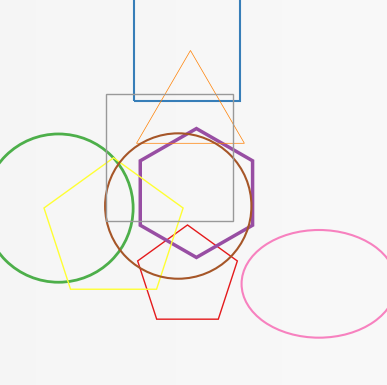[{"shape": "pentagon", "thickness": 1, "radius": 0.68, "center": [0.484, 0.28]}, {"shape": "square", "thickness": 1.5, "radius": 0.68, "center": [0.483, 0.875]}, {"shape": "circle", "thickness": 2, "radius": 0.96, "center": [0.151, 0.459]}, {"shape": "hexagon", "thickness": 2.5, "radius": 0.84, "center": [0.507, 0.499]}, {"shape": "triangle", "thickness": 0.5, "radius": 0.8, "center": [0.491, 0.708]}, {"shape": "pentagon", "thickness": 1, "radius": 0.94, "center": [0.293, 0.401]}, {"shape": "circle", "thickness": 1.5, "radius": 0.94, "center": [0.46, 0.465]}, {"shape": "oval", "thickness": 1.5, "radius": 1.0, "center": [0.823, 0.263]}, {"shape": "square", "thickness": 1, "radius": 0.82, "center": [0.438, 0.59]}]